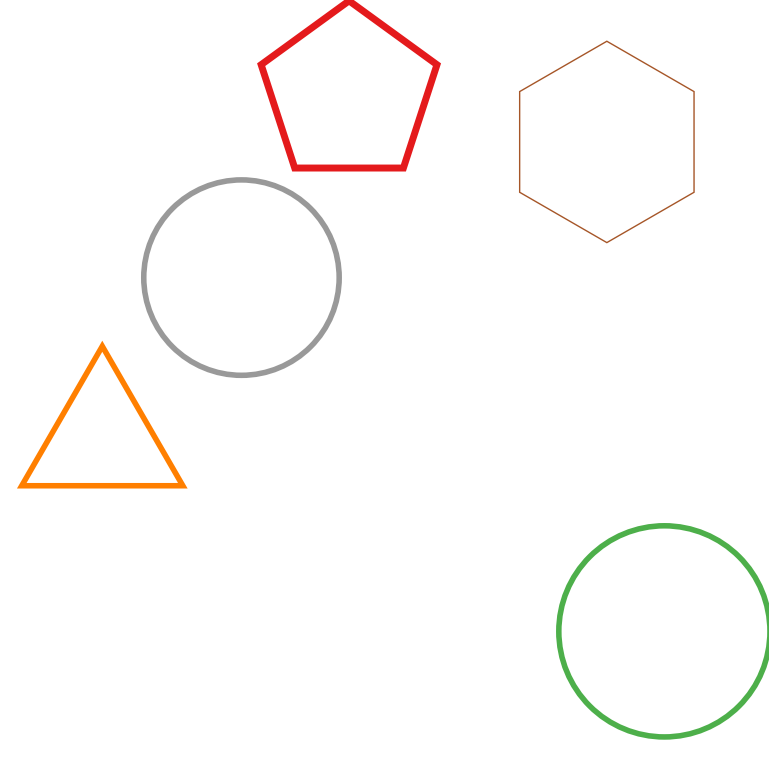[{"shape": "pentagon", "thickness": 2.5, "radius": 0.6, "center": [0.453, 0.879]}, {"shape": "circle", "thickness": 2, "radius": 0.69, "center": [0.863, 0.18]}, {"shape": "triangle", "thickness": 2, "radius": 0.6, "center": [0.133, 0.43]}, {"shape": "hexagon", "thickness": 0.5, "radius": 0.65, "center": [0.788, 0.816]}, {"shape": "circle", "thickness": 2, "radius": 0.63, "center": [0.314, 0.639]}]